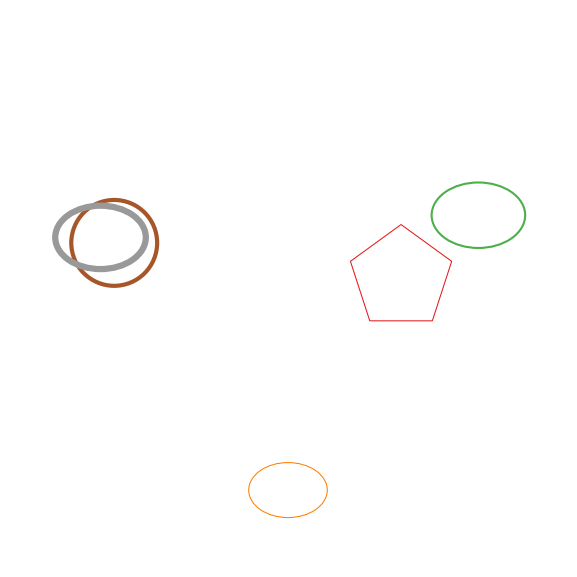[{"shape": "pentagon", "thickness": 0.5, "radius": 0.46, "center": [0.694, 0.518]}, {"shape": "oval", "thickness": 1, "radius": 0.41, "center": [0.828, 0.626]}, {"shape": "oval", "thickness": 0.5, "radius": 0.34, "center": [0.499, 0.151]}, {"shape": "circle", "thickness": 2, "radius": 0.37, "center": [0.198, 0.579]}, {"shape": "oval", "thickness": 3, "radius": 0.39, "center": [0.174, 0.588]}]